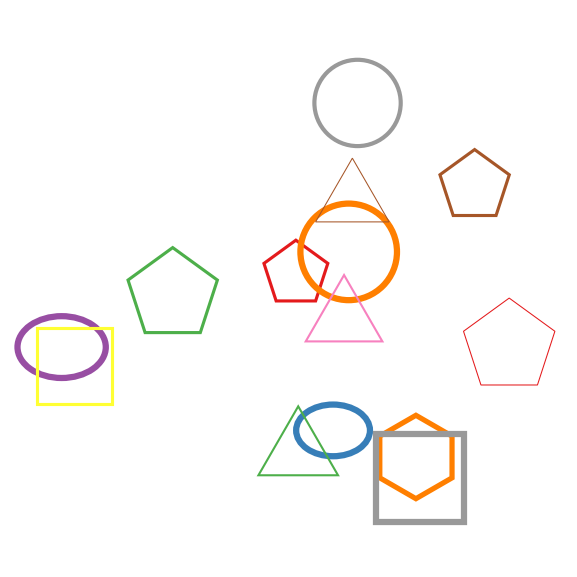[{"shape": "pentagon", "thickness": 1.5, "radius": 0.29, "center": [0.512, 0.525]}, {"shape": "pentagon", "thickness": 0.5, "radius": 0.42, "center": [0.882, 0.4]}, {"shape": "oval", "thickness": 3, "radius": 0.32, "center": [0.577, 0.254]}, {"shape": "triangle", "thickness": 1, "radius": 0.4, "center": [0.516, 0.216]}, {"shape": "pentagon", "thickness": 1.5, "radius": 0.41, "center": [0.299, 0.489]}, {"shape": "oval", "thickness": 3, "radius": 0.38, "center": [0.107, 0.398]}, {"shape": "hexagon", "thickness": 2.5, "radius": 0.36, "center": [0.72, 0.208]}, {"shape": "circle", "thickness": 3, "radius": 0.42, "center": [0.604, 0.563]}, {"shape": "square", "thickness": 1.5, "radius": 0.33, "center": [0.129, 0.365]}, {"shape": "triangle", "thickness": 0.5, "radius": 0.37, "center": [0.61, 0.652]}, {"shape": "pentagon", "thickness": 1.5, "radius": 0.32, "center": [0.822, 0.677]}, {"shape": "triangle", "thickness": 1, "radius": 0.38, "center": [0.596, 0.446]}, {"shape": "square", "thickness": 3, "radius": 0.38, "center": [0.727, 0.172]}, {"shape": "circle", "thickness": 2, "radius": 0.37, "center": [0.619, 0.821]}]